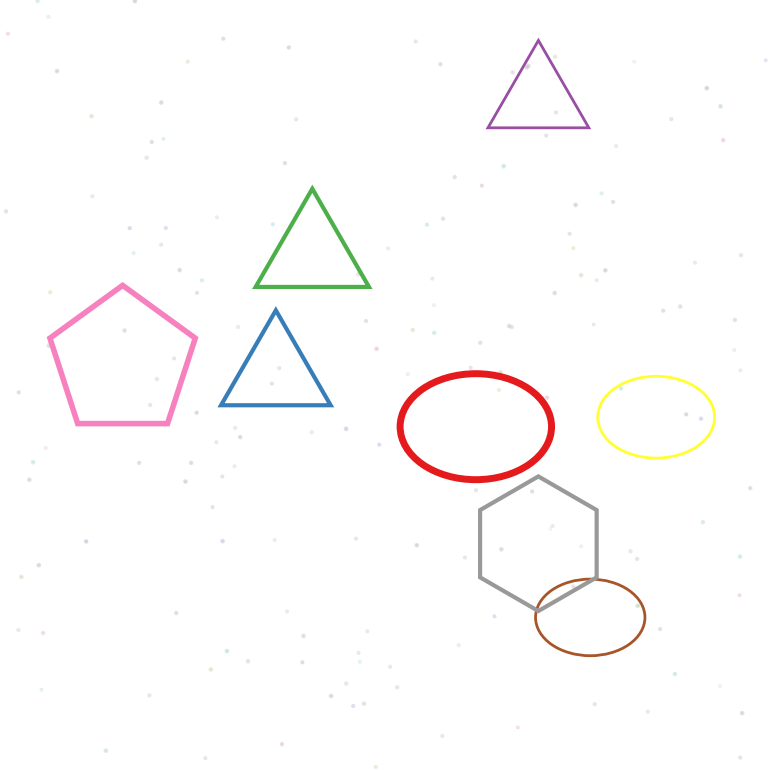[{"shape": "oval", "thickness": 2.5, "radius": 0.49, "center": [0.618, 0.446]}, {"shape": "triangle", "thickness": 1.5, "radius": 0.41, "center": [0.358, 0.515]}, {"shape": "triangle", "thickness": 1.5, "radius": 0.42, "center": [0.406, 0.67]}, {"shape": "triangle", "thickness": 1, "radius": 0.38, "center": [0.699, 0.872]}, {"shape": "oval", "thickness": 1, "radius": 0.38, "center": [0.852, 0.458]}, {"shape": "oval", "thickness": 1, "radius": 0.36, "center": [0.767, 0.198]}, {"shape": "pentagon", "thickness": 2, "radius": 0.5, "center": [0.159, 0.53]}, {"shape": "hexagon", "thickness": 1.5, "radius": 0.44, "center": [0.699, 0.294]}]